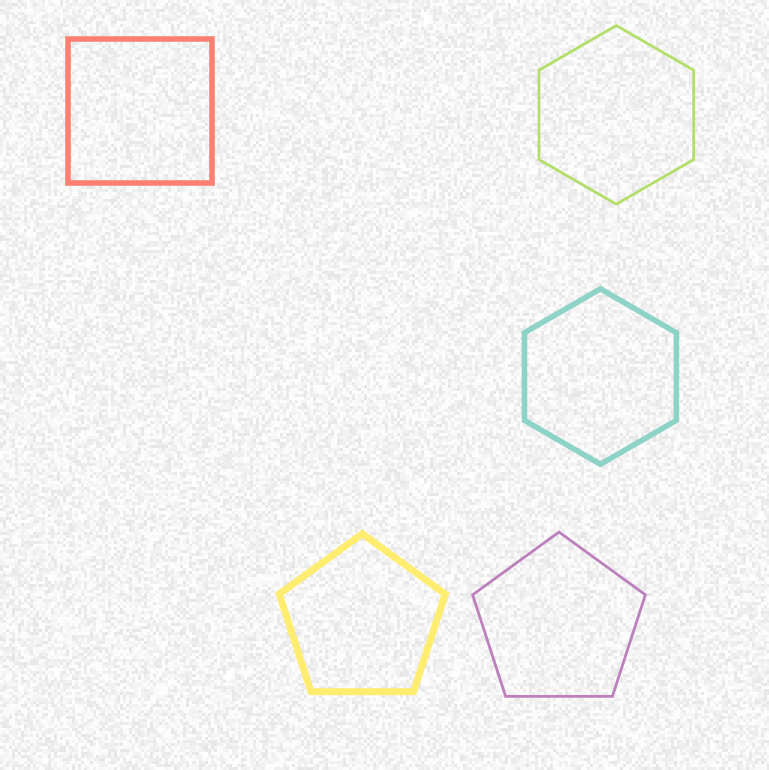[{"shape": "hexagon", "thickness": 2, "radius": 0.57, "center": [0.78, 0.511]}, {"shape": "square", "thickness": 2, "radius": 0.47, "center": [0.182, 0.855]}, {"shape": "hexagon", "thickness": 1, "radius": 0.58, "center": [0.8, 0.851]}, {"shape": "pentagon", "thickness": 1, "radius": 0.59, "center": [0.726, 0.191]}, {"shape": "pentagon", "thickness": 2.5, "radius": 0.57, "center": [0.471, 0.193]}]